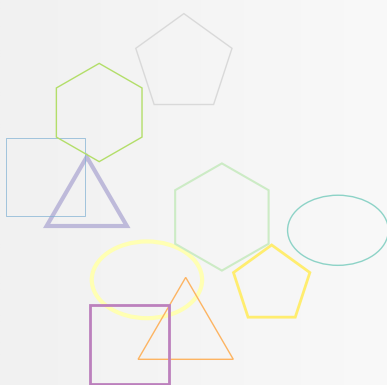[{"shape": "oval", "thickness": 1, "radius": 0.65, "center": [0.872, 0.402]}, {"shape": "oval", "thickness": 3, "radius": 0.71, "center": [0.379, 0.273]}, {"shape": "triangle", "thickness": 3, "radius": 0.6, "center": [0.224, 0.473]}, {"shape": "square", "thickness": 0.5, "radius": 0.51, "center": [0.118, 0.539]}, {"shape": "triangle", "thickness": 1, "radius": 0.71, "center": [0.479, 0.138]}, {"shape": "hexagon", "thickness": 1, "radius": 0.64, "center": [0.256, 0.708]}, {"shape": "pentagon", "thickness": 1, "radius": 0.65, "center": [0.475, 0.834]}, {"shape": "square", "thickness": 2, "radius": 0.51, "center": [0.335, 0.105]}, {"shape": "hexagon", "thickness": 1.5, "radius": 0.7, "center": [0.573, 0.436]}, {"shape": "pentagon", "thickness": 2, "radius": 0.52, "center": [0.701, 0.26]}]